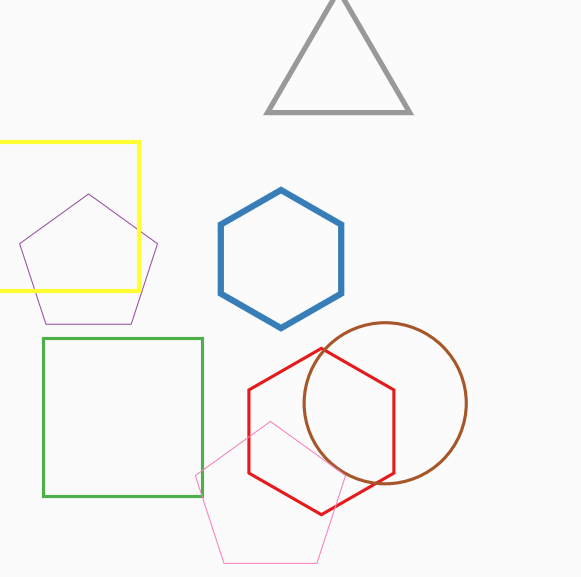[{"shape": "hexagon", "thickness": 1.5, "radius": 0.72, "center": [0.553, 0.252]}, {"shape": "hexagon", "thickness": 3, "radius": 0.6, "center": [0.483, 0.55]}, {"shape": "square", "thickness": 1.5, "radius": 0.69, "center": [0.21, 0.277]}, {"shape": "pentagon", "thickness": 0.5, "radius": 0.62, "center": [0.152, 0.539]}, {"shape": "square", "thickness": 2, "radius": 0.65, "center": [0.11, 0.624]}, {"shape": "circle", "thickness": 1.5, "radius": 0.7, "center": [0.663, 0.301]}, {"shape": "pentagon", "thickness": 0.5, "radius": 0.68, "center": [0.465, 0.134]}, {"shape": "triangle", "thickness": 2.5, "radius": 0.71, "center": [0.583, 0.875]}]